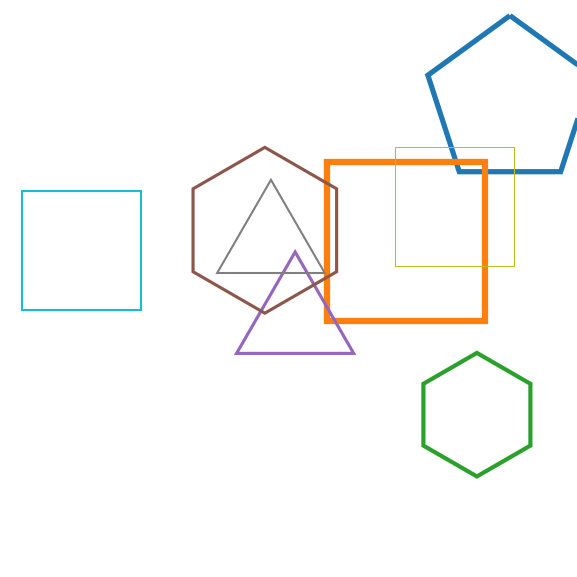[{"shape": "pentagon", "thickness": 2.5, "radius": 0.75, "center": [0.883, 0.823]}, {"shape": "square", "thickness": 3, "radius": 0.69, "center": [0.703, 0.581]}, {"shape": "hexagon", "thickness": 2, "radius": 0.53, "center": [0.826, 0.281]}, {"shape": "triangle", "thickness": 1.5, "radius": 0.59, "center": [0.511, 0.446]}, {"shape": "hexagon", "thickness": 1.5, "radius": 0.72, "center": [0.459, 0.6]}, {"shape": "triangle", "thickness": 1, "radius": 0.54, "center": [0.469, 0.58]}, {"shape": "square", "thickness": 0.5, "radius": 0.52, "center": [0.787, 0.642]}, {"shape": "square", "thickness": 1, "radius": 0.52, "center": [0.141, 0.565]}]